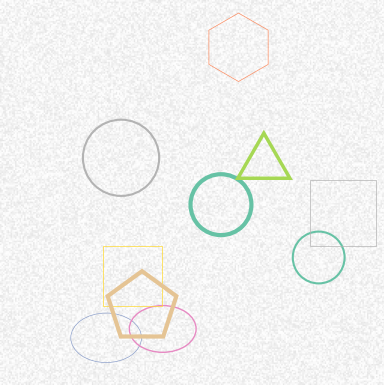[{"shape": "circle", "thickness": 3, "radius": 0.4, "center": [0.574, 0.468]}, {"shape": "circle", "thickness": 1.5, "radius": 0.34, "center": [0.828, 0.331]}, {"shape": "hexagon", "thickness": 0.5, "radius": 0.44, "center": [0.62, 0.877]}, {"shape": "oval", "thickness": 0.5, "radius": 0.46, "center": [0.276, 0.123]}, {"shape": "oval", "thickness": 1, "radius": 0.43, "center": [0.423, 0.146]}, {"shape": "triangle", "thickness": 2.5, "radius": 0.39, "center": [0.685, 0.576]}, {"shape": "square", "thickness": 0.5, "radius": 0.39, "center": [0.345, 0.283]}, {"shape": "pentagon", "thickness": 3, "radius": 0.47, "center": [0.369, 0.202]}, {"shape": "square", "thickness": 0.5, "radius": 0.43, "center": [0.891, 0.447]}, {"shape": "circle", "thickness": 1.5, "radius": 0.5, "center": [0.314, 0.59]}]